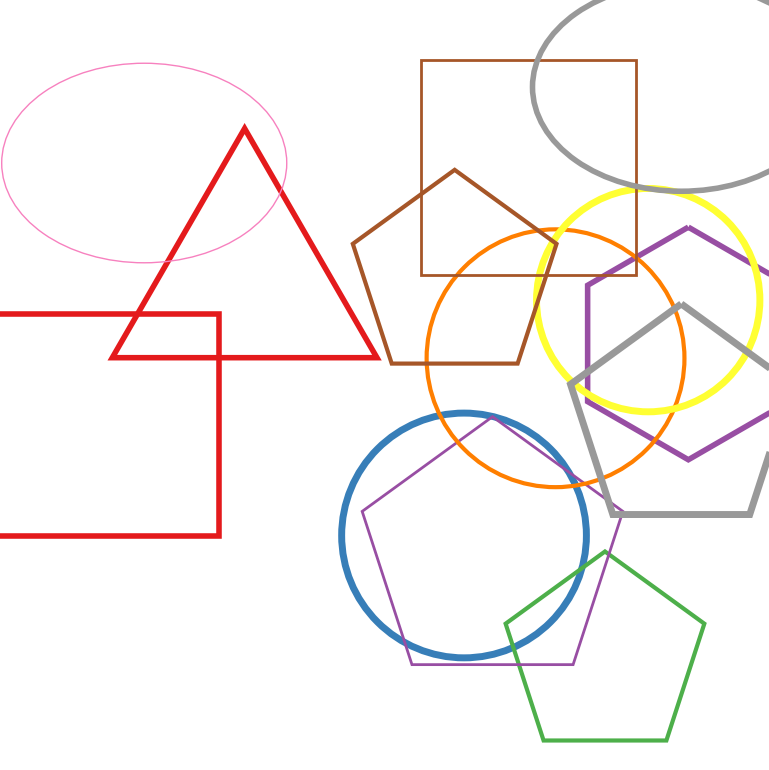[{"shape": "triangle", "thickness": 2, "radius": 0.99, "center": [0.318, 0.635]}, {"shape": "square", "thickness": 2, "radius": 0.72, "center": [0.14, 0.448]}, {"shape": "circle", "thickness": 2.5, "radius": 0.79, "center": [0.603, 0.305]}, {"shape": "pentagon", "thickness": 1.5, "radius": 0.68, "center": [0.786, 0.148]}, {"shape": "pentagon", "thickness": 1, "radius": 0.89, "center": [0.64, 0.281]}, {"shape": "hexagon", "thickness": 2, "radius": 0.76, "center": [0.894, 0.554]}, {"shape": "circle", "thickness": 1.5, "radius": 0.84, "center": [0.721, 0.535]}, {"shape": "circle", "thickness": 2.5, "radius": 0.73, "center": [0.842, 0.61]}, {"shape": "square", "thickness": 1, "radius": 0.7, "center": [0.686, 0.782]}, {"shape": "pentagon", "thickness": 1.5, "radius": 0.7, "center": [0.59, 0.64]}, {"shape": "oval", "thickness": 0.5, "radius": 0.93, "center": [0.187, 0.788]}, {"shape": "pentagon", "thickness": 2.5, "radius": 0.76, "center": [0.885, 0.454]}, {"shape": "oval", "thickness": 2, "radius": 0.97, "center": [0.885, 0.887]}]